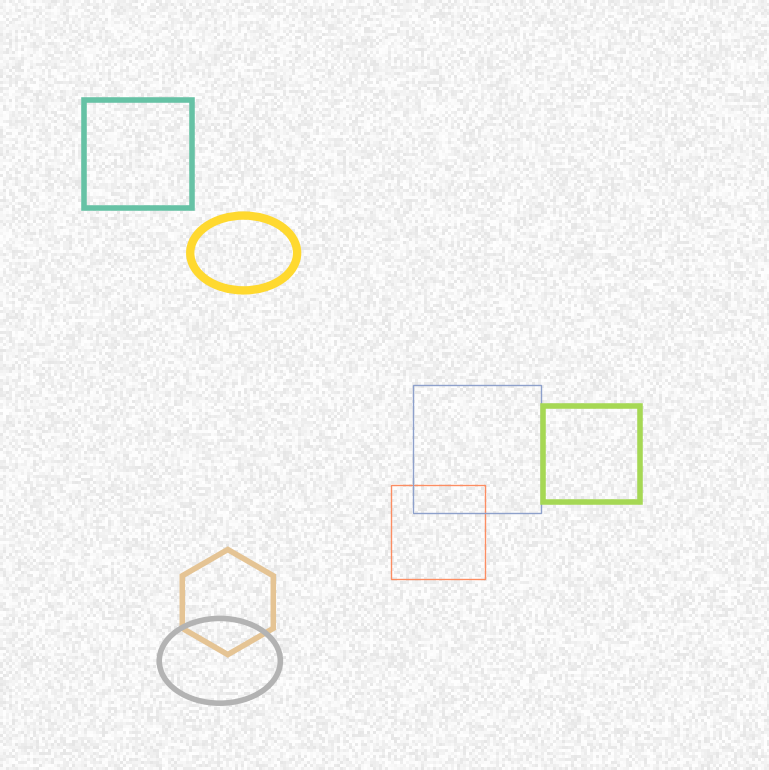[{"shape": "square", "thickness": 2, "radius": 0.35, "center": [0.179, 0.8]}, {"shape": "square", "thickness": 0.5, "radius": 0.3, "center": [0.569, 0.309]}, {"shape": "square", "thickness": 0.5, "radius": 0.41, "center": [0.619, 0.417]}, {"shape": "square", "thickness": 2, "radius": 0.31, "center": [0.768, 0.411]}, {"shape": "oval", "thickness": 3, "radius": 0.35, "center": [0.316, 0.671]}, {"shape": "hexagon", "thickness": 2, "radius": 0.34, "center": [0.296, 0.218]}, {"shape": "oval", "thickness": 2, "radius": 0.39, "center": [0.285, 0.142]}]